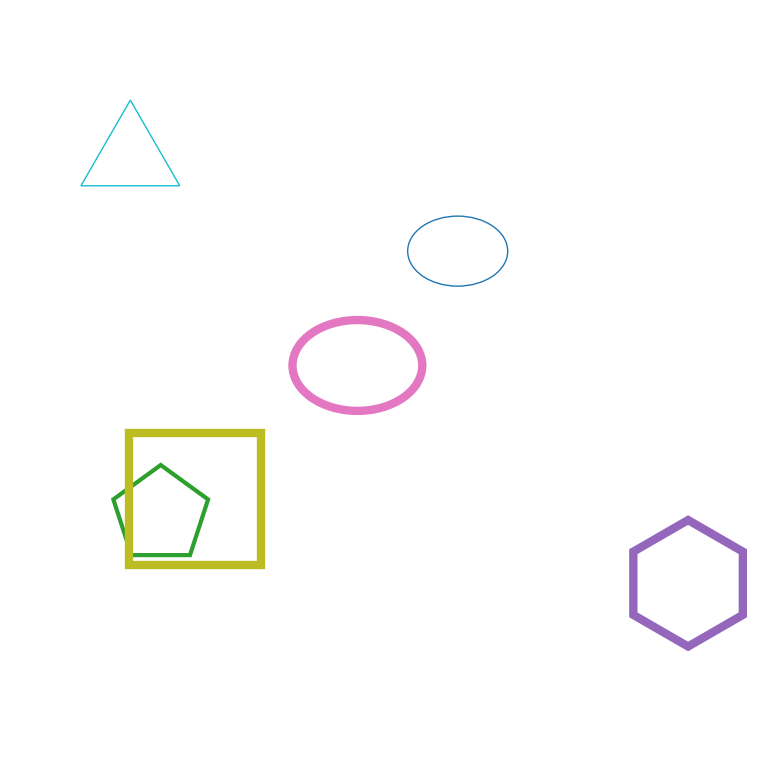[{"shape": "oval", "thickness": 0.5, "radius": 0.32, "center": [0.594, 0.674]}, {"shape": "pentagon", "thickness": 1.5, "radius": 0.32, "center": [0.209, 0.331]}, {"shape": "hexagon", "thickness": 3, "radius": 0.41, "center": [0.894, 0.243]}, {"shape": "oval", "thickness": 3, "radius": 0.42, "center": [0.464, 0.525]}, {"shape": "square", "thickness": 3, "radius": 0.43, "center": [0.253, 0.352]}, {"shape": "triangle", "thickness": 0.5, "radius": 0.37, "center": [0.169, 0.796]}]